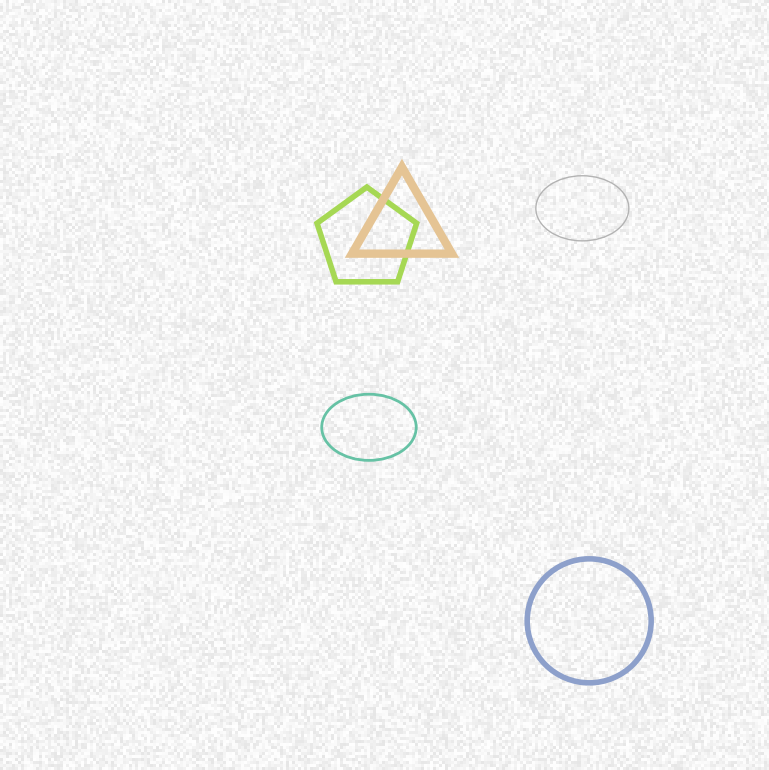[{"shape": "oval", "thickness": 1, "radius": 0.31, "center": [0.479, 0.445]}, {"shape": "circle", "thickness": 2, "radius": 0.4, "center": [0.765, 0.194]}, {"shape": "pentagon", "thickness": 2, "radius": 0.34, "center": [0.476, 0.689]}, {"shape": "triangle", "thickness": 3, "radius": 0.37, "center": [0.522, 0.708]}, {"shape": "oval", "thickness": 0.5, "radius": 0.3, "center": [0.756, 0.729]}]